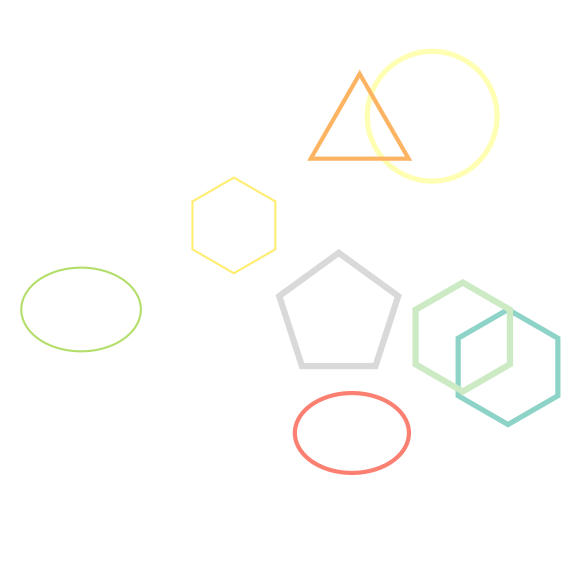[{"shape": "hexagon", "thickness": 2.5, "radius": 0.5, "center": [0.88, 0.364]}, {"shape": "circle", "thickness": 2.5, "radius": 0.56, "center": [0.748, 0.798]}, {"shape": "oval", "thickness": 2, "radius": 0.49, "center": [0.609, 0.249]}, {"shape": "triangle", "thickness": 2, "radius": 0.49, "center": [0.623, 0.773]}, {"shape": "oval", "thickness": 1, "radius": 0.52, "center": [0.14, 0.463]}, {"shape": "pentagon", "thickness": 3, "radius": 0.54, "center": [0.587, 0.453]}, {"shape": "hexagon", "thickness": 3, "radius": 0.47, "center": [0.801, 0.416]}, {"shape": "hexagon", "thickness": 1, "radius": 0.41, "center": [0.405, 0.609]}]